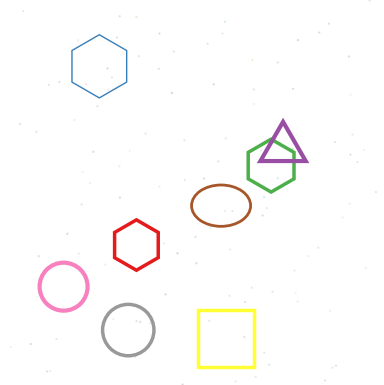[{"shape": "hexagon", "thickness": 2.5, "radius": 0.33, "center": [0.354, 0.364]}, {"shape": "hexagon", "thickness": 1, "radius": 0.41, "center": [0.258, 0.828]}, {"shape": "hexagon", "thickness": 2.5, "radius": 0.34, "center": [0.704, 0.57]}, {"shape": "triangle", "thickness": 3, "radius": 0.34, "center": [0.735, 0.616]}, {"shape": "square", "thickness": 2.5, "radius": 0.37, "center": [0.586, 0.121]}, {"shape": "oval", "thickness": 2, "radius": 0.38, "center": [0.574, 0.466]}, {"shape": "circle", "thickness": 3, "radius": 0.31, "center": [0.165, 0.255]}, {"shape": "circle", "thickness": 2.5, "radius": 0.33, "center": [0.333, 0.143]}]